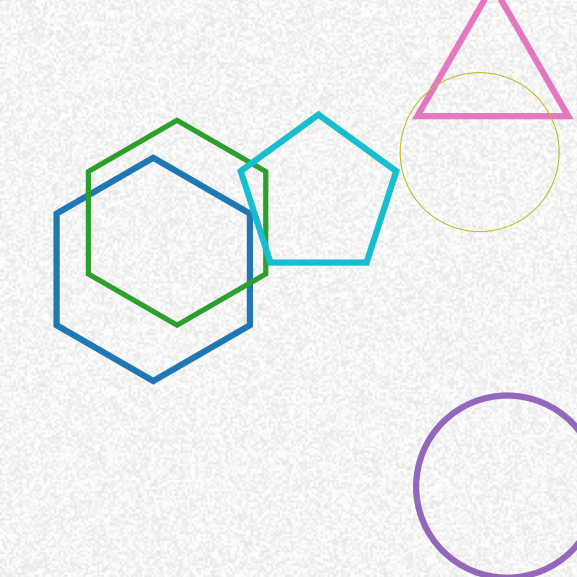[{"shape": "hexagon", "thickness": 3, "radius": 0.97, "center": [0.265, 0.533]}, {"shape": "hexagon", "thickness": 2.5, "radius": 0.89, "center": [0.307, 0.613]}, {"shape": "circle", "thickness": 3, "radius": 0.79, "center": [0.878, 0.156]}, {"shape": "triangle", "thickness": 3, "radius": 0.75, "center": [0.853, 0.873]}, {"shape": "circle", "thickness": 0.5, "radius": 0.69, "center": [0.831, 0.736]}, {"shape": "pentagon", "thickness": 3, "radius": 0.71, "center": [0.552, 0.659]}]